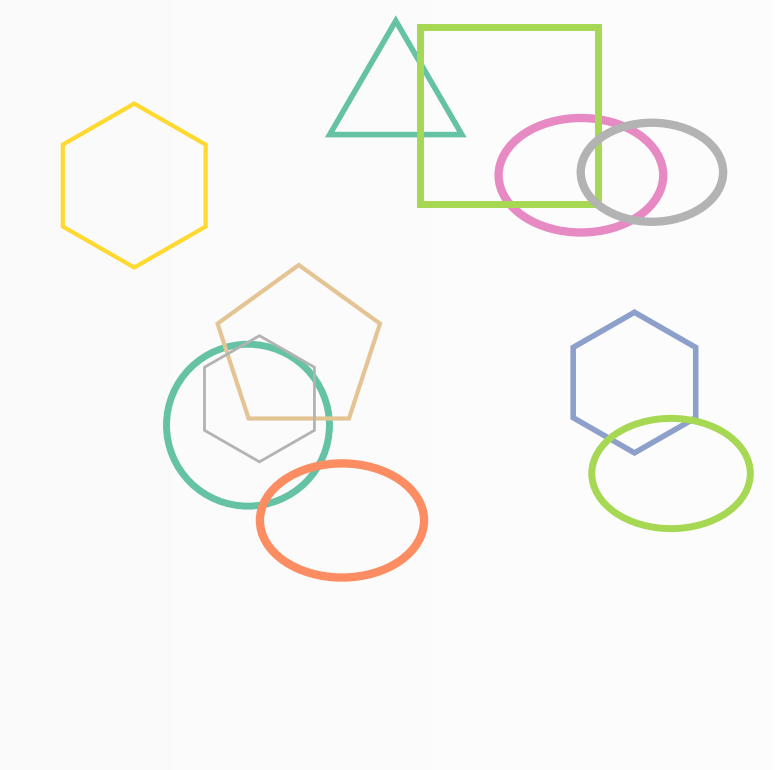[{"shape": "triangle", "thickness": 2, "radius": 0.49, "center": [0.511, 0.874]}, {"shape": "circle", "thickness": 2.5, "radius": 0.53, "center": [0.32, 0.448]}, {"shape": "oval", "thickness": 3, "radius": 0.53, "center": [0.441, 0.324]}, {"shape": "hexagon", "thickness": 2, "radius": 0.46, "center": [0.819, 0.503]}, {"shape": "oval", "thickness": 3, "radius": 0.53, "center": [0.75, 0.772]}, {"shape": "oval", "thickness": 2.5, "radius": 0.51, "center": [0.866, 0.385]}, {"shape": "square", "thickness": 2.5, "radius": 0.58, "center": [0.657, 0.85]}, {"shape": "hexagon", "thickness": 1.5, "radius": 0.53, "center": [0.173, 0.759]}, {"shape": "pentagon", "thickness": 1.5, "radius": 0.55, "center": [0.386, 0.546]}, {"shape": "oval", "thickness": 3, "radius": 0.46, "center": [0.841, 0.776]}, {"shape": "hexagon", "thickness": 1, "radius": 0.41, "center": [0.335, 0.482]}]